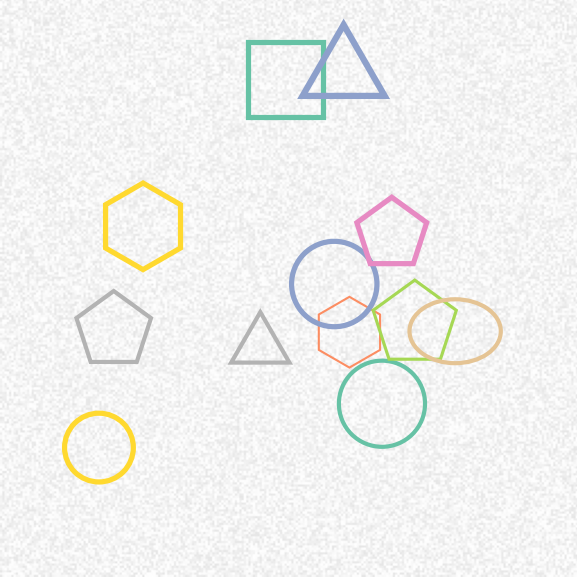[{"shape": "square", "thickness": 2.5, "radius": 0.33, "center": [0.495, 0.862]}, {"shape": "circle", "thickness": 2, "radius": 0.37, "center": [0.661, 0.3]}, {"shape": "hexagon", "thickness": 1, "radius": 0.31, "center": [0.605, 0.424]}, {"shape": "circle", "thickness": 2.5, "radius": 0.37, "center": [0.579, 0.507]}, {"shape": "triangle", "thickness": 3, "radius": 0.41, "center": [0.595, 0.874]}, {"shape": "pentagon", "thickness": 2.5, "radius": 0.32, "center": [0.678, 0.594]}, {"shape": "pentagon", "thickness": 1.5, "radius": 0.38, "center": [0.718, 0.438]}, {"shape": "hexagon", "thickness": 2.5, "radius": 0.37, "center": [0.248, 0.607]}, {"shape": "circle", "thickness": 2.5, "radius": 0.3, "center": [0.171, 0.224]}, {"shape": "oval", "thickness": 2, "radius": 0.4, "center": [0.788, 0.426]}, {"shape": "pentagon", "thickness": 2, "radius": 0.34, "center": [0.197, 0.427]}, {"shape": "triangle", "thickness": 2, "radius": 0.29, "center": [0.451, 0.4]}]